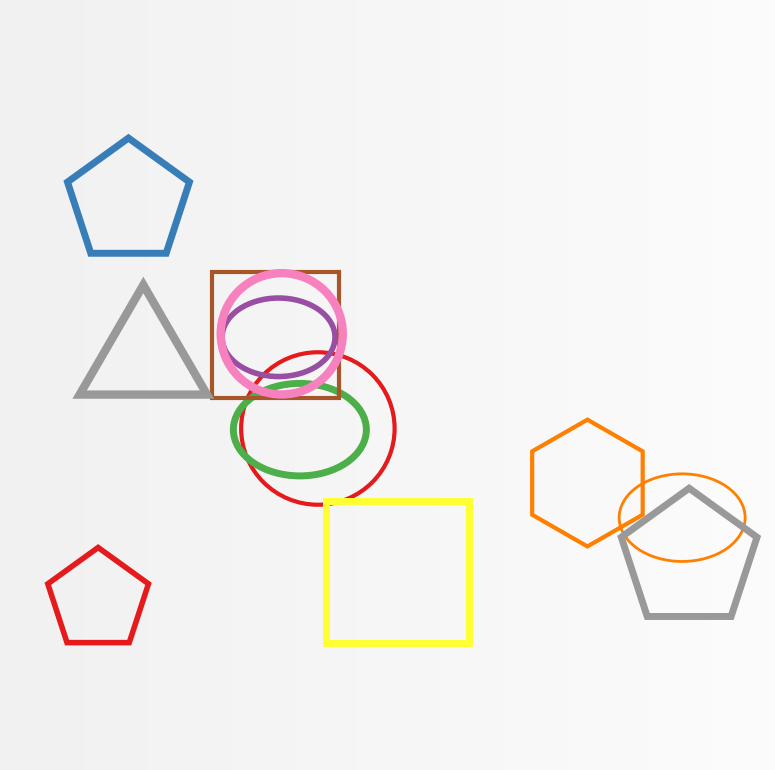[{"shape": "pentagon", "thickness": 2, "radius": 0.34, "center": [0.127, 0.221]}, {"shape": "circle", "thickness": 1.5, "radius": 0.5, "center": [0.41, 0.444]}, {"shape": "pentagon", "thickness": 2.5, "radius": 0.41, "center": [0.166, 0.738]}, {"shape": "oval", "thickness": 2.5, "radius": 0.43, "center": [0.387, 0.442]}, {"shape": "oval", "thickness": 2, "radius": 0.36, "center": [0.359, 0.562]}, {"shape": "hexagon", "thickness": 1.5, "radius": 0.41, "center": [0.758, 0.373]}, {"shape": "oval", "thickness": 1, "radius": 0.41, "center": [0.88, 0.328]}, {"shape": "square", "thickness": 2.5, "radius": 0.46, "center": [0.513, 0.257]}, {"shape": "square", "thickness": 1.5, "radius": 0.41, "center": [0.356, 0.565]}, {"shape": "circle", "thickness": 3, "radius": 0.39, "center": [0.364, 0.567]}, {"shape": "pentagon", "thickness": 2.5, "radius": 0.46, "center": [0.889, 0.274]}, {"shape": "triangle", "thickness": 3, "radius": 0.47, "center": [0.185, 0.535]}]